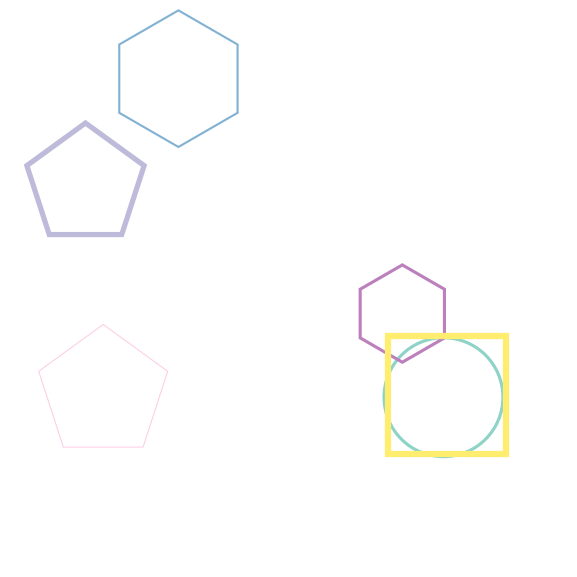[{"shape": "circle", "thickness": 1.5, "radius": 0.51, "center": [0.768, 0.311]}, {"shape": "pentagon", "thickness": 2.5, "radius": 0.53, "center": [0.148, 0.679]}, {"shape": "hexagon", "thickness": 1, "radius": 0.59, "center": [0.309, 0.863]}, {"shape": "pentagon", "thickness": 0.5, "radius": 0.59, "center": [0.179, 0.32]}, {"shape": "hexagon", "thickness": 1.5, "radius": 0.42, "center": [0.697, 0.456]}, {"shape": "square", "thickness": 3, "radius": 0.51, "center": [0.775, 0.315]}]